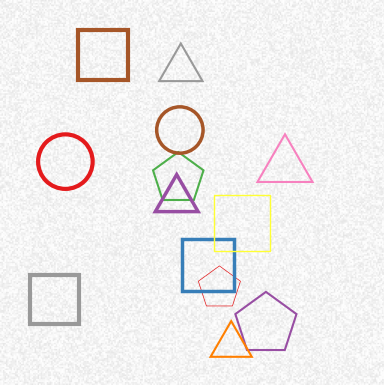[{"shape": "pentagon", "thickness": 0.5, "radius": 0.29, "center": [0.57, 0.252]}, {"shape": "circle", "thickness": 3, "radius": 0.35, "center": [0.17, 0.58]}, {"shape": "square", "thickness": 2.5, "radius": 0.34, "center": [0.54, 0.312]}, {"shape": "pentagon", "thickness": 1.5, "radius": 0.34, "center": [0.463, 0.536]}, {"shape": "triangle", "thickness": 2.5, "radius": 0.32, "center": [0.459, 0.482]}, {"shape": "pentagon", "thickness": 1.5, "radius": 0.42, "center": [0.691, 0.158]}, {"shape": "triangle", "thickness": 1.5, "radius": 0.31, "center": [0.6, 0.104]}, {"shape": "square", "thickness": 1, "radius": 0.36, "center": [0.628, 0.42]}, {"shape": "square", "thickness": 3, "radius": 0.32, "center": [0.267, 0.858]}, {"shape": "circle", "thickness": 2.5, "radius": 0.3, "center": [0.467, 0.662]}, {"shape": "triangle", "thickness": 1.5, "radius": 0.41, "center": [0.74, 0.569]}, {"shape": "square", "thickness": 3, "radius": 0.32, "center": [0.143, 0.223]}, {"shape": "triangle", "thickness": 1.5, "radius": 0.33, "center": [0.47, 0.822]}]